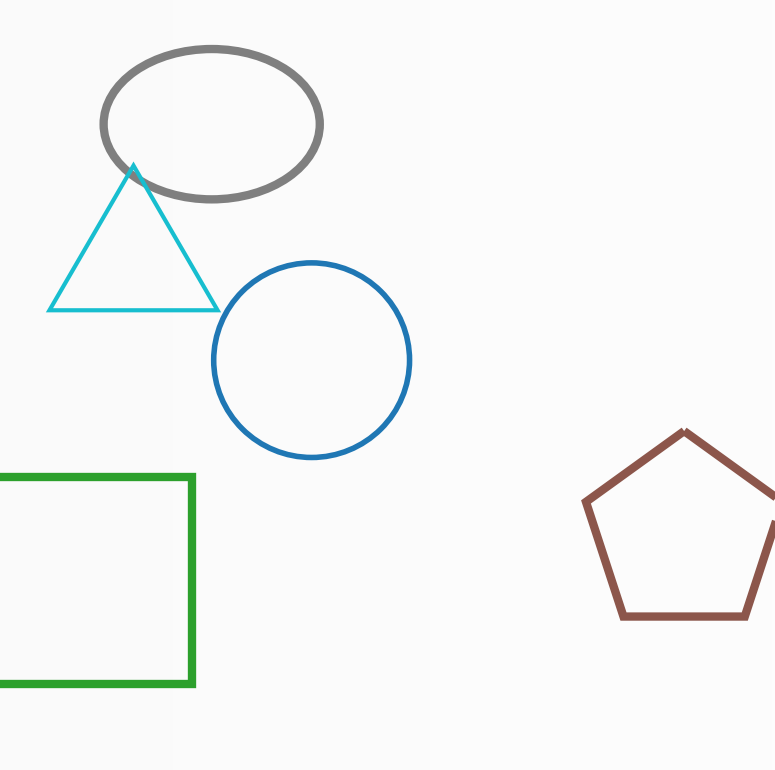[{"shape": "circle", "thickness": 2, "radius": 0.63, "center": [0.402, 0.532]}, {"shape": "square", "thickness": 3, "radius": 0.67, "center": [0.114, 0.246]}, {"shape": "pentagon", "thickness": 3, "radius": 0.67, "center": [0.883, 0.307]}, {"shape": "oval", "thickness": 3, "radius": 0.7, "center": [0.273, 0.839]}, {"shape": "triangle", "thickness": 1.5, "radius": 0.63, "center": [0.172, 0.66]}]